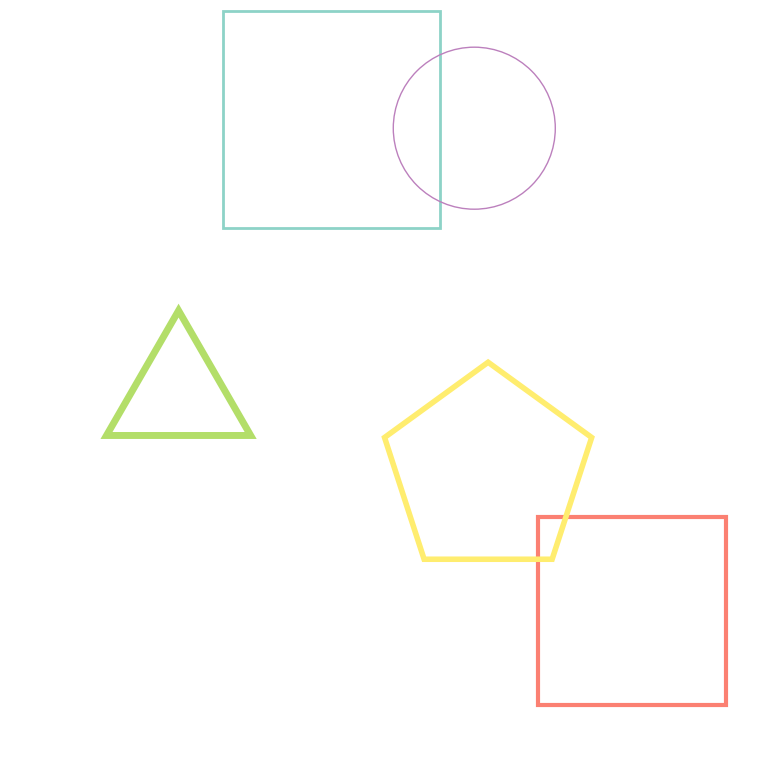[{"shape": "square", "thickness": 1, "radius": 0.7, "center": [0.431, 0.845]}, {"shape": "square", "thickness": 1.5, "radius": 0.61, "center": [0.82, 0.206]}, {"shape": "triangle", "thickness": 2.5, "radius": 0.54, "center": [0.232, 0.488]}, {"shape": "circle", "thickness": 0.5, "radius": 0.53, "center": [0.616, 0.834]}, {"shape": "pentagon", "thickness": 2, "radius": 0.71, "center": [0.634, 0.388]}]